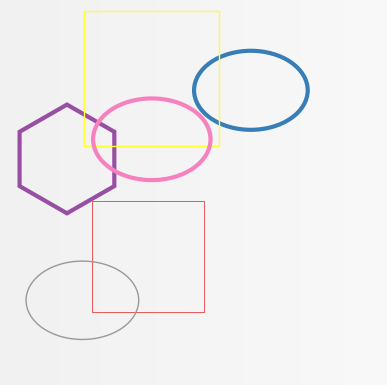[{"shape": "square", "thickness": 0.5, "radius": 0.72, "center": [0.381, 0.333]}, {"shape": "oval", "thickness": 3, "radius": 0.73, "center": [0.647, 0.765]}, {"shape": "hexagon", "thickness": 3, "radius": 0.71, "center": [0.173, 0.587]}, {"shape": "square", "thickness": 1, "radius": 0.88, "center": [0.391, 0.795]}, {"shape": "oval", "thickness": 3, "radius": 0.76, "center": [0.392, 0.638]}, {"shape": "oval", "thickness": 1, "radius": 0.73, "center": [0.213, 0.22]}]